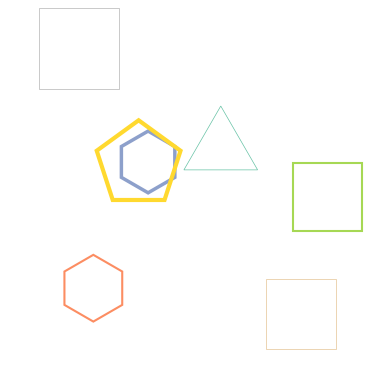[{"shape": "triangle", "thickness": 0.5, "radius": 0.55, "center": [0.573, 0.614]}, {"shape": "hexagon", "thickness": 1.5, "radius": 0.43, "center": [0.242, 0.251]}, {"shape": "hexagon", "thickness": 2.5, "radius": 0.4, "center": [0.385, 0.579]}, {"shape": "square", "thickness": 1.5, "radius": 0.45, "center": [0.85, 0.489]}, {"shape": "pentagon", "thickness": 3, "radius": 0.57, "center": [0.36, 0.573]}, {"shape": "square", "thickness": 0.5, "radius": 0.46, "center": [0.781, 0.184]}, {"shape": "square", "thickness": 0.5, "radius": 0.52, "center": [0.205, 0.875]}]